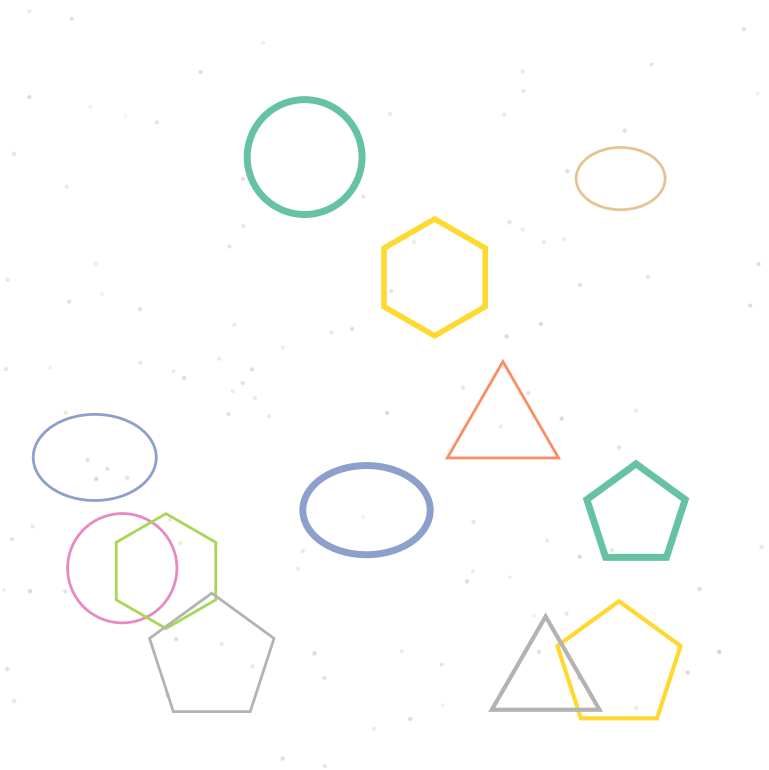[{"shape": "circle", "thickness": 2.5, "radius": 0.37, "center": [0.396, 0.796]}, {"shape": "pentagon", "thickness": 2.5, "radius": 0.34, "center": [0.826, 0.33]}, {"shape": "triangle", "thickness": 1, "radius": 0.42, "center": [0.653, 0.447]}, {"shape": "oval", "thickness": 2.5, "radius": 0.41, "center": [0.476, 0.337]}, {"shape": "oval", "thickness": 1, "radius": 0.4, "center": [0.123, 0.406]}, {"shape": "circle", "thickness": 1, "radius": 0.35, "center": [0.159, 0.262]}, {"shape": "hexagon", "thickness": 1, "radius": 0.37, "center": [0.216, 0.258]}, {"shape": "pentagon", "thickness": 1.5, "radius": 0.42, "center": [0.804, 0.135]}, {"shape": "hexagon", "thickness": 2, "radius": 0.38, "center": [0.564, 0.64]}, {"shape": "oval", "thickness": 1, "radius": 0.29, "center": [0.806, 0.768]}, {"shape": "pentagon", "thickness": 1, "radius": 0.43, "center": [0.275, 0.145]}, {"shape": "triangle", "thickness": 1.5, "radius": 0.4, "center": [0.709, 0.119]}]